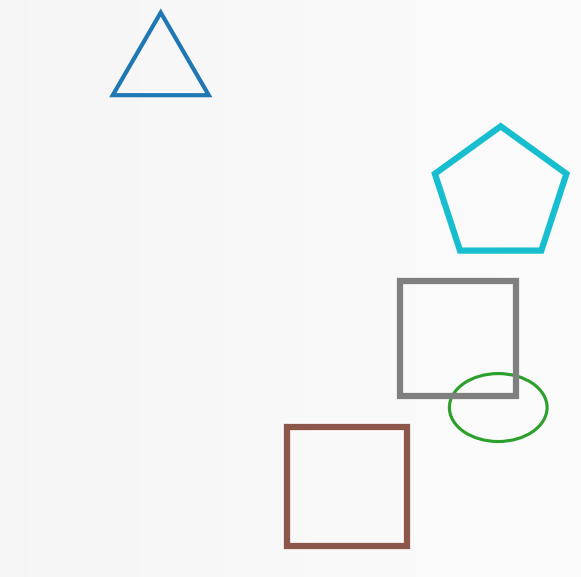[{"shape": "triangle", "thickness": 2, "radius": 0.48, "center": [0.277, 0.882]}, {"shape": "oval", "thickness": 1.5, "radius": 0.42, "center": [0.857, 0.293]}, {"shape": "square", "thickness": 3, "radius": 0.51, "center": [0.597, 0.157]}, {"shape": "square", "thickness": 3, "radius": 0.5, "center": [0.788, 0.413]}, {"shape": "pentagon", "thickness": 3, "radius": 0.59, "center": [0.861, 0.661]}]